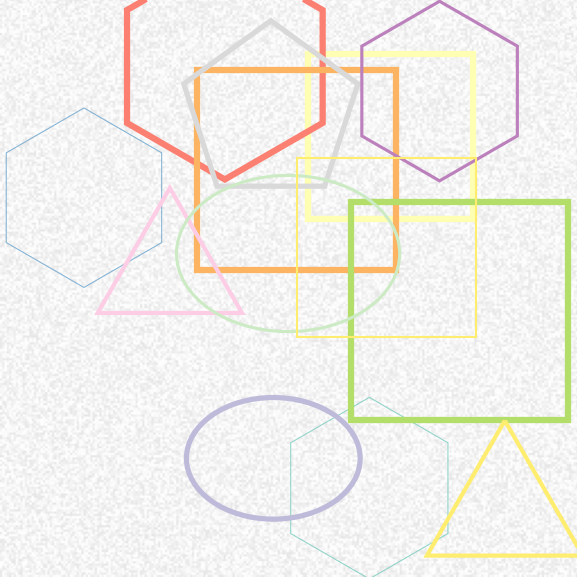[{"shape": "hexagon", "thickness": 0.5, "radius": 0.79, "center": [0.64, 0.154]}, {"shape": "square", "thickness": 3, "radius": 0.71, "center": [0.676, 0.763]}, {"shape": "oval", "thickness": 2.5, "radius": 0.75, "center": [0.473, 0.205]}, {"shape": "hexagon", "thickness": 3, "radius": 0.98, "center": [0.389, 0.884]}, {"shape": "hexagon", "thickness": 0.5, "radius": 0.78, "center": [0.145, 0.657]}, {"shape": "square", "thickness": 3, "radius": 0.86, "center": [0.514, 0.705]}, {"shape": "square", "thickness": 3, "radius": 0.94, "center": [0.796, 0.461]}, {"shape": "triangle", "thickness": 2, "radius": 0.72, "center": [0.294, 0.529]}, {"shape": "pentagon", "thickness": 2.5, "radius": 0.79, "center": [0.469, 0.805]}, {"shape": "hexagon", "thickness": 1.5, "radius": 0.78, "center": [0.761, 0.841]}, {"shape": "oval", "thickness": 1.5, "radius": 0.97, "center": [0.499, 0.56]}, {"shape": "square", "thickness": 1, "radius": 0.77, "center": [0.669, 0.57]}, {"shape": "triangle", "thickness": 2, "radius": 0.78, "center": [0.874, 0.115]}]